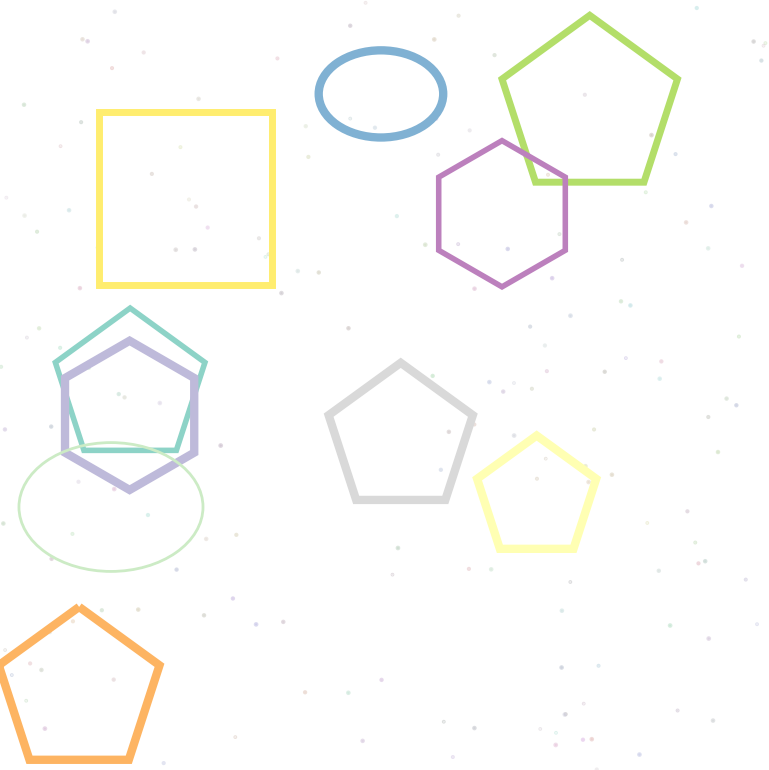[{"shape": "pentagon", "thickness": 2, "radius": 0.51, "center": [0.169, 0.498]}, {"shape": "pentagon", "thickness": 3, "radius": 0.41, "center": [0.697, 0.353]}, {"shape": "hexagon", "thickness": 3, "radius": 0.48, "center": [0.168, 0.461]}, {"shape": "oval", "thickness": 3, "radius": 0.4, "center": [0.495, 0.878]}, {"shape": "pentagon", "thickness": 3, "radius": 0.55, "center": [0.103, 0.102]}, {"shape": "pentagon", "thickness": 2.5, "radius": 0.6, "center": [0.766, 0.86]}, {"shape": "pentagon", "thickness": 3, "radius": 0.49, "center": [0.52, 0.43]}, {"shape": "hexagon", "thickness": 2, "radius": 0.47, "center": [0.652, 0.722]}, {"shape": "oval", "thickness": 1, "radius": 0.6, "center": [0.144, 0.342]}, {"shape": "square", "thickness": 2.5, "radius": 0.56, "center": [0.241, 0.742]}]